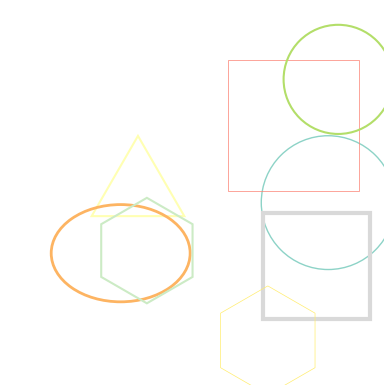[{"shape": "circle", "thickness": 1, "radius": 0.87, "center": [0.852, 0.474]}, {"shape": "triangle", "thickness": 1.5, "radius": 0.69, "center": [0.358, 0.508]}, {"shape": "square", "thickness": 0.5, "radius": 0.85, "center": [0.762, 0.674]}, {"shape": "oval", "thickness": 2, "radius": 0.9, "center": [0.313, 0.342]}, {"shape": "circle", "thickness": 1.5, "radius": 0.71, "center": [0.878, 0.794]}, {"shape": "square", "thickness": 3, "radius": 0.69, "center": [0.822, 0.309]}, {"shape": "hexagon", "thickness": 1.5, "radius": 0.68, "center": [0.382, 0.349]}, {"shape": "hexagon", "thickness": 0.5, "radius": 0.71, "center": [0.696, 0.116]}]